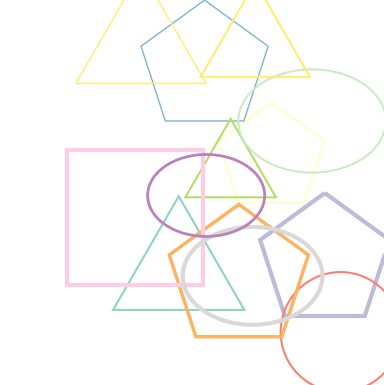[{"shape": "triangle", "thickness": 1.5, "radius": 0.98, "center": [0.464, 0.293]}, {"shape": "pentagon", "thickness": 1, "radius": 0.72, "center": [0.705, 0.59]}, {"shape": "pentagon", "thickness": 3, "radius": 0.88, "center": [0.844, 0.322]}, {"shape": "circle", "thickness": 1.5, "radius": 0.78, "center": [0.885, 0.138]}, {"shape": "pentagon", "thickness": 1, "radius": 0.87, "center": [0.531, 0.826]}, {"shape": "pentagon", "thickness": 2.5, "radius": 0.95, "center": [0.62, 0.279]}, {"shape": "triangle", "thickness": 1.5, "radius": 0.68, "center": [0.599, 0.555]}, {"shape": "square", "thickness": 3, "radius": 0.88, "center": [0.351, 0.435]}, {"shape": "oval", "thickness": 3, "radius": 0.91, "center": [0.656, 0.283]}, {"shape": "oval", "thickness": 2, "radius": 0.76, "center": [0.536, 0.492]}, {"shape": "oval", "thickness": 1.5, "radius": 0.96, "center": [0.811, 0.686]}, {"shape": "triangle", "thickness": 1, "radius": 0.98, "center": [0.366, 0.881]}, {"shape": "triangle", "thickness": 1.5, "radius": 0.82, "center": [0.663, 0.882]}]